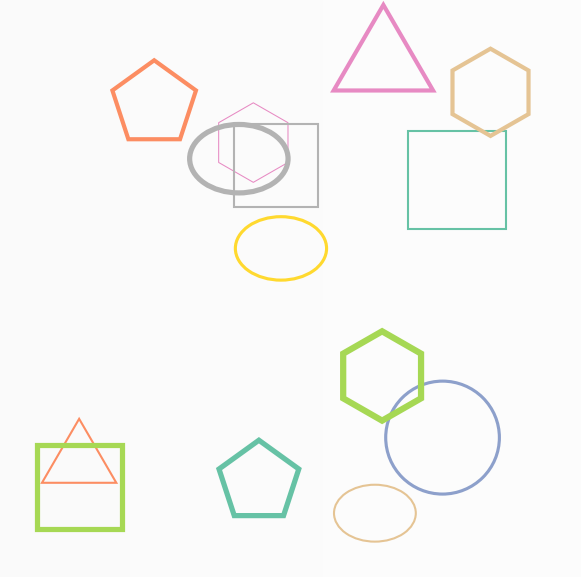[{"shape": "square", "thickness": 1, "radius": 0.42, "center": [0.786, 0.687]}, {"shape": "pentagon", "thickness": 2.5, "radius": 0.36, "center": [0.445, 0.165]}, {"shape": "pentagon", "thickness": 2, "radius": 0.38, "center": [0.265, 0.819]}, {"shape": "triangle", "thickness": 1, "radius": 0.37, "center": [0.136, 0.2]}, {"shape": "circle", "thickness": 1.5, "radius": 0.49, "center": [0.761, 0.241]}, {"shape": "triangle", "thickness": 2, "radius": 0.49, "center": [0.66, 0.892]}, {"shape": "hexagon", "thickness": 0.5, "radius": 0.34, "center": [0.436, 0.752]}, {"shape": "square", "thickness": 2.5, "radius": 0.36, "center": [0.137, 0.155]}, {"shape": "hexagon", "thickness": 3, "radius": 0.39, "center": [0.657, 0.348]}, {"shape": "oval", "thickness": 1.5, "radius": 0.39, "center": [0.483, 0.569]}, {"shape": "hexagon", "thickness": 2, "radius": 0.38, "center": [0.844, 0.839]}, {"shape": "oval", "thickness": 1, "radius": 0.35, "center": [0.645, 0.111]}, {"shape": "square", "thickness": 1, "radius": 0.36, "center": [0.475, 0.713]}, {"shape": "oval", "thickness": 2.5, "radius": 0.42, "center": [0.411, 0.724]}]